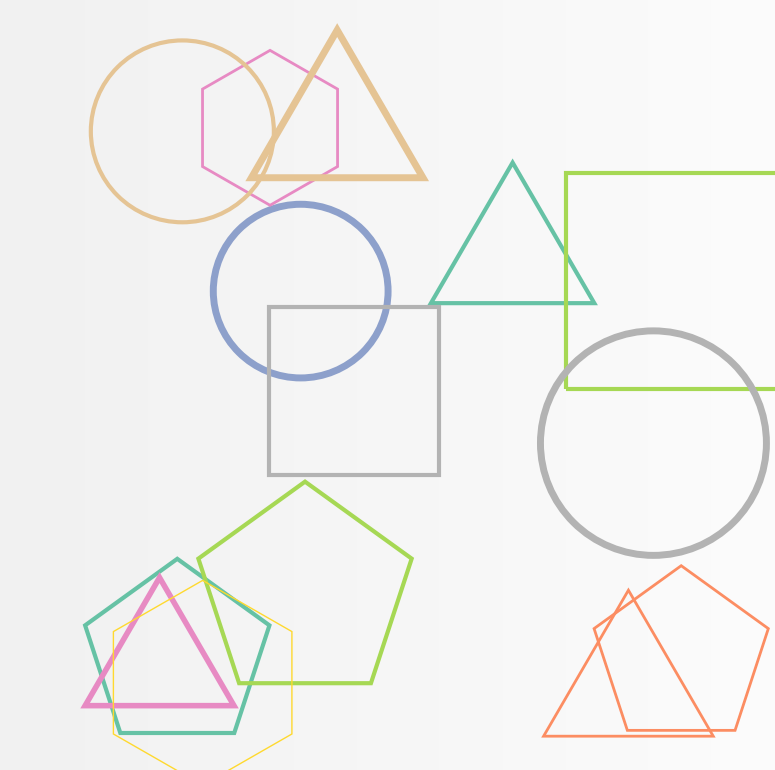[{"shape": "pentagon", "thickness": 1.5, "radius": 0.63, "center": [0.229, 0.149]}, {"shape": "triangle", "thickness": 1.5, "radius": 0.61, "center": [0.661, 0.667]}, {"shape": "triangle", "thickness": 1, "radius": 0.63, "center": [0.811, 0.107]}, {"shape": "pentagon", "thickness": 1, "radius": 0.59, "center": [0.879, 0.147]}, {"shape": "circle", "thickness": 2.5, "radius": 0.56, "center": [0.388, 0.622]}, {"shape": "hexagon", "thickness": 1, "radius": 0.5, "center": [0.348, 0.834]}, {"shape": "triangle", "thickness": 2, "radius": 0.55, "center": [0.206, 0.139]}, {"shape": "square", "thickness": 1.5, "radius": 0.7, "center": [0.87, 0.635]}, {"shape": "pentagon", "thickness": 1.5, "radius": 0.72, "center": [0.394, 0.23]}, {"shape": "hexagon", "thickness": 0.5, "radius": 0.66, "center": [0.261, 0.113]}, {"shape": "triangle", "thickness": 2.5, "radius": 0.64, "center": [0.435, 0.833]}, {"shape": "circle", "thickness": 1.5, "radius": 0.59, "center": [0.235, 0.829]}, {"shape": "square", "thickness": 1.5, "radius": 0.55, "center": [0.457, 0.492]}, {"shape": "circle", "thickness": 2.5, "radius": 0.73, "center": [0.843, 0.425]}]